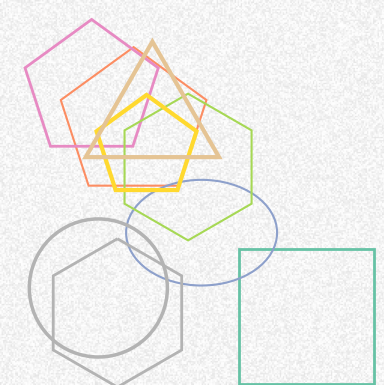[{"shape": "square", "thickness": 2, "radius": 0.88, "center": [0.797, 0.177]}, {"shape": "pentagon", "thickness": 1.5, "radius": 0.99, "center": [0.347, 0.679]}, {"shape": "oval", "thickness": 1.5, "radius": 0.98, "center": [0.524, 0.396]}, {"shape": "pentagon", "thickness": 2, "radius": 0.91, "center": [0.238, 0.767]}, {"shape": "hexagon", "thickness": 1.5, "radius": 0.95, "center": [0.488, 0.566]}, {"shape": "pentagon", "thickness": 3, "radius": 0.68, "center": [0.381, 0.617]}, {"shape": "triangle", "thickness": 3, "radius": 1.0, "center": [0.396, 0.692]}, {"shape": "circle", "thickness": 2.5, "radius": 0.9, "center": [0.255, 0.252]}, {"shape": "hexagon", "thickness": 2, "radius": 0.96, "center": [0.305, 0.187]}]